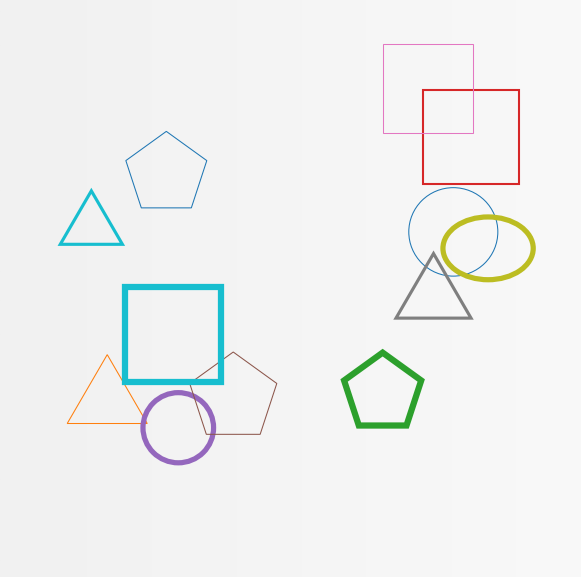[{"shape": "circle", "thickness": 0.5, "radius": 0.38, "center": [0.78, 0.598]}, {"shape": "pentagon", "thickness": 0.5, "radius": 0.37, "center": [0.286, 0.698]}, {"shape": "triangle", "thickness": 0.5, "radius": 0.4, "center": [0.184, 0.306]}, {"shape": "pentagon", "thickness": 3, "radius": 0.35, "center": [0.658, 0.319]}, {"shape": "square", "thickness": 1, "radius": 0.41, "center": [0.81, 0.762]}, {"shape": "circle", "thickness": 2.5, "radius": 0.3, "center": [0.307, 0.258]}, {"shape": "pentagon", "thickness": 0.5, "radius": 0.39, "center": [0.401, 0.311]}, {"shape": "square", "thickness": 0.5, "radius": 0.39, "center": [0.737, 0.846]}, {"shape": "triangle", "thickness": 1.5, "radius": 0.37, "center": [0.746, 0.486]}, {"shape": "oval", "thickness": 2.5, "radius": 0.39, "center": [0.84, 0.569]}, {"shape": "triangle", "thickness": 1.5, "radius": 0.31, "center": [0.157, 0.607]}, {"shape": "square", "thickness": 3, "radius": 0.41, "center": [0.298, 0.42]}]